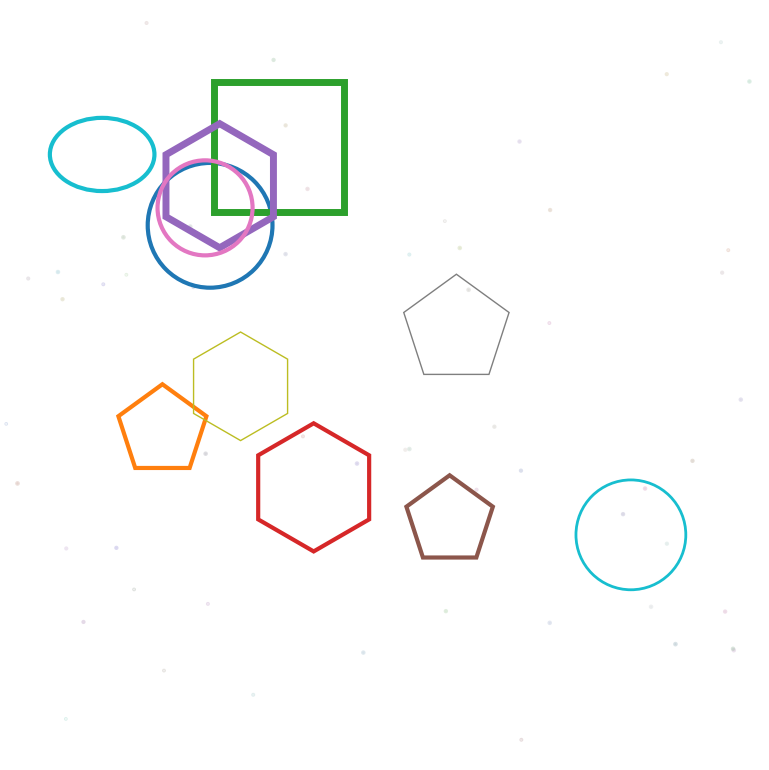[{"shape": "circle", "thickness": 1.5, "radius": 0.41, "center": [0.273, 0.707]}, {"shape": "pentagon", "thickness": 1.5, "radius": 0.3, "center": [0.211, 0.441]}, {"shape": "square", "thickness": 2.5, "radius": 0.42, "center": [0.363, 0.809]}, {"shape": "hexagon", "thickness": 1.5, "radius": 0.42, "center": [0.407, 0.367]}, {"shape": "hexagon", "thickness": 2.5, "radius": 0.4, "center": [0.285, 0.759]}, {"shape": "pentagon", "thickness": 1.5, "radius": 0.3, "center": [0.584, 0.324]}, {"shape": "circle", "thickness": 1.5, "radius": 0.31, "center": [0.266, 0.73]}, {"shape": "pentagon", "thickness": 0.5, "radius": 0.36, "center": [0.593, 0.572]}, {"shape": "hexagon", "thickness": 0.5, "radius": 0.35, "center": [0.312, 0.498]}, {"shape": "oval", "thickness": 1.5, "radius": 0.34, "center": [0.133, 0.799]}, {"shape": "circle", "thickness": 1, "radius": 0.36, "center": [0.819, 0.305]}]